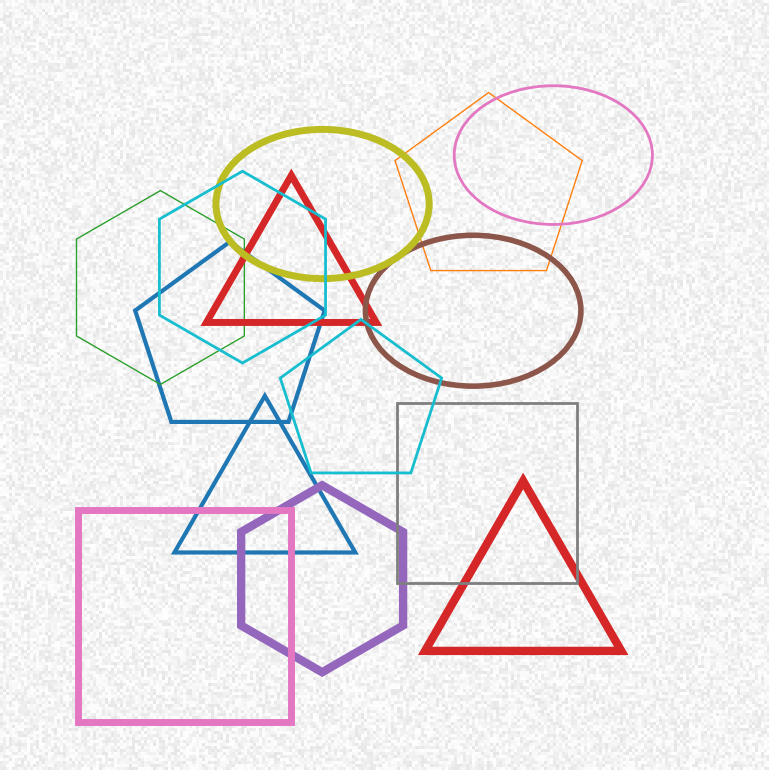[{"shape": "pentagon", "thickness": 1.5, "radius": 0.65, "center": [0.299, 0.557]}, {"shape": "triangle", "thickness": 1.5, "radius": 0.68, "center": [0.344, 0.35]}, {"shape": "pentagon", "thickness": 0.5, "radius": 0.64, "center": [0.635, 0.752]}, {"shape": "hexagon", "thickness": 0.5, "radius": 0.63, "center": [0.208, 0.627]}, {"shape": "triangle", "thickness": 2.5, "radius": 0.64, "center": [0.378, 0.645]}, {"shape": "triangle", "thickness": 3, "radius": 0.74, "center": [0.679, 0.228]}, {"shape": "hexagon", "thickness": 3, "radius": 0.61, "center": [0.418, 0.248]}, {"shape": "oval", "thickness": 2, "radius": 0.7, "center": [0.614, 0.596]}, {"shape": "square", "thickness": 2.5, "radius": 0.69, "center": [0.239, 0.2]}, {"shape": "oval", "thickness": 1, "radius": 0.64, "center": [0.719, 0.799]}, {"shape": "square", "thickness": 1, "radius": 0.58, "center": [0.632, 0.36]}, {"shape": "oval", "thickness": 2.5, "radius": 0.69, "center": [0.419, 0.735]}, {"shape": "hexagon", "thickness": 1, "radius": 0.62, "center": [0.315, 0.653]}, {"shape": "pentagon", "thickness": 1, "radius": 0.55, "center": [0.469, 0.475]}]